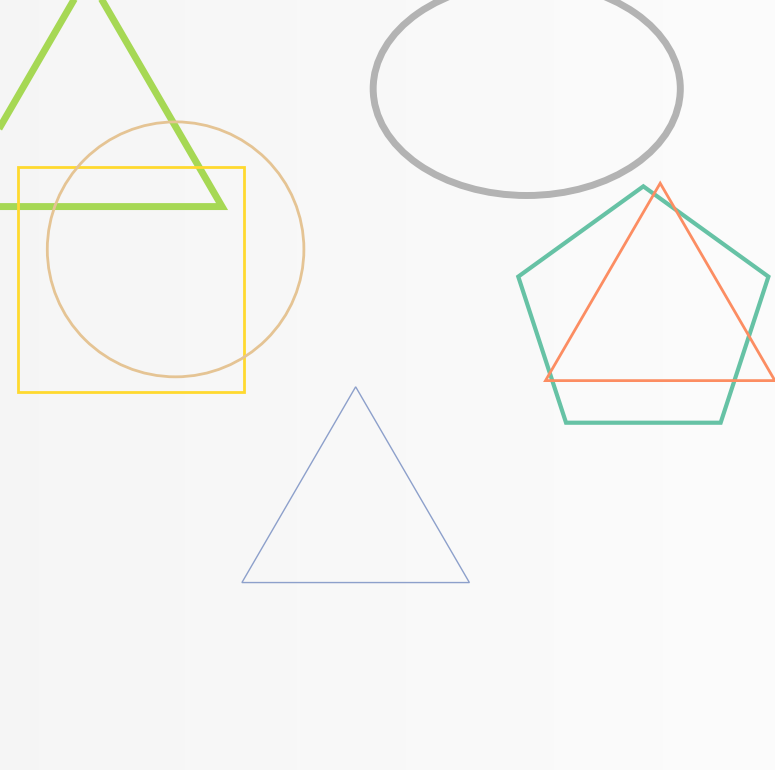[{"shape": "pentagon", "thickness": 1.5, "radius": 0.85, "center": [0.83, 0.588]}, {"shape": "triangle", "thickness": 1, "radius": 0.85, "center": [0.852, 0.591]}, {"shape": "triangle", "thickness": 0.5, "radius": 0.85, "center": [0.459, 0.328]}, {"shape": "triangle", "thickness": 2.5, "radius": 1.0, "center": [0.113, 0.832]}, {"shape": "square", "thickness": 1, "radius": 0.73, "center": [0.169, 0.637]}, {"shape": "circle", "thickness": 1, "radius": 0.83, "center": [0.227, 0.676]}, {"shape": "oval", "thickness": 2.5, "radius": 0.99, "center": [0.68, 0.885]}]